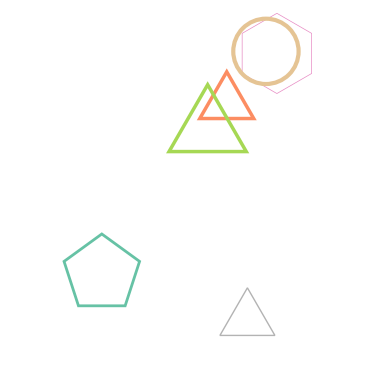[{"shape": "pentagon", "thickness": 2, "radius": 0.52, "center": [0.264, 0.289]}, {"shape": "triangle", "thickness": 2.5, "radius": 0.4, "center": [0.589, 0.733]}, {"shape": "hexagon", "thickness": 0.5, "radius": 0.52, "center": [0.719, 0.861]}, {"shape": "triangle", "thickness": 2.5, "radius": 0.58, "center": [0.539, 0.664]}, {"shape": "circle", "thickness": 3, "radius": 0.42, "center": [0.691, 0.867]}, {"shape": "triangle", "thickness": 1, "radius": 0.41, "center": [0.643, 0.17]}]